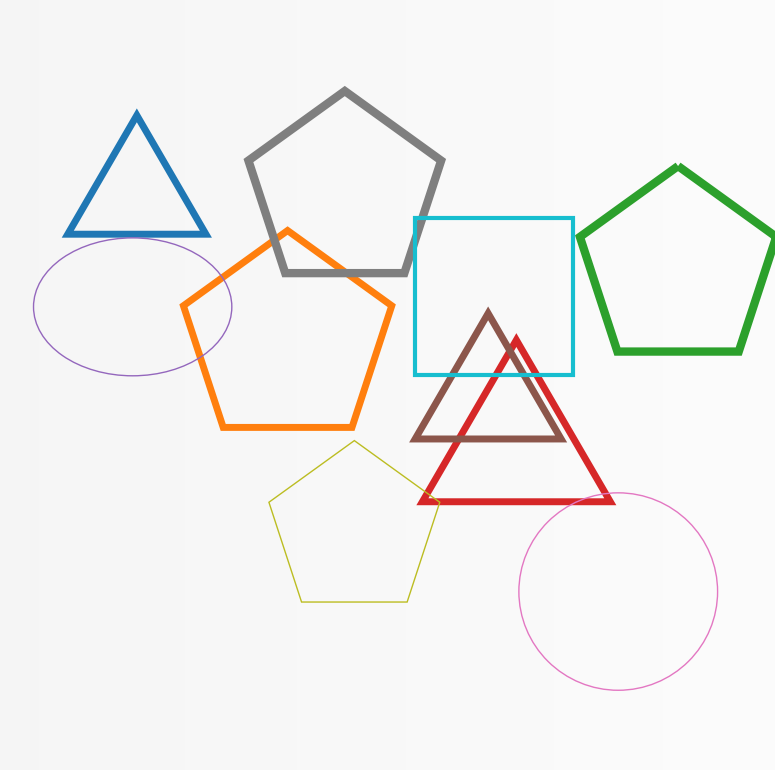[{"shape": "triangle", "thickness": 2.5, "radius": 0.51, "center": [0.177, 0.747]}, {"shape": "pentagon", "thickness": 2.5, "radius": 0.71, "center": [0.371, 0.559]}, {"shape": "pentagon", "thickness": 3, "radius": 0.67, "center": [0.875, 0.651]}, {"shape": "triangle", "thickness": 2.5, "radius": 0.7, "center": [0.666, 0.418]}, {"shape": "oval", "thickness": 0.5, "radius": 0.64, "center": [0.171, 0.602]}, {"shape": "triangle", "thickness": 2.5, "radius": 0.54, "center": [0.63, 0.484]}, {"shape": "circle", "thickness": 0.5, "radius": 0.64, "center": [0.798, 0.232]}, {"shape": "pentagon", "thickness": 3, "radius": 0.65, "center": [0.445, 0.751]}, {"shape": "pentagon", "thickness": 0.5, "radius": 0.58, "center": [0.457, 0.312]}, {"shape": "square", "thickness": 1.5, "radius": 0.51, "center": [0.638, 0.615]}]